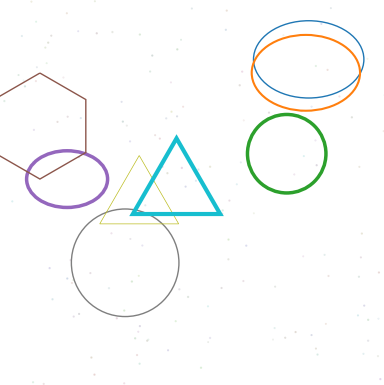[{"shape": "oval", "thickness": 1, "radius": 0.72, "center": [0.802, 0.846]}, {"shape": "oval", "thickness": 1.5, "radius": 0.7, "center": [0.794, 0.811]}, {"shape": "circle", "thickness": 2.5, "radius": 0.51, "center": [0.745, 0.601]}, {"shape": "oval", "thickness": 2.5, "radius": 0.53, "center": [0.174, 0.535]}, {"shape": "hexagon", "thickness": 1, "radius": 0.69, "center": [0.104, 0.673]}, {"shape": "circle", "thickness": 1, "radius": 0.7, "center": [0.325, 0.317]}, {"shape": "triangle", "thickness": 0.5, "radius": 0.59, "center": [0.362, 0.478]}, {"shape": "triangle", "thickness": 3, "radius": 0.65, "center": [0.459, 0.51]}]